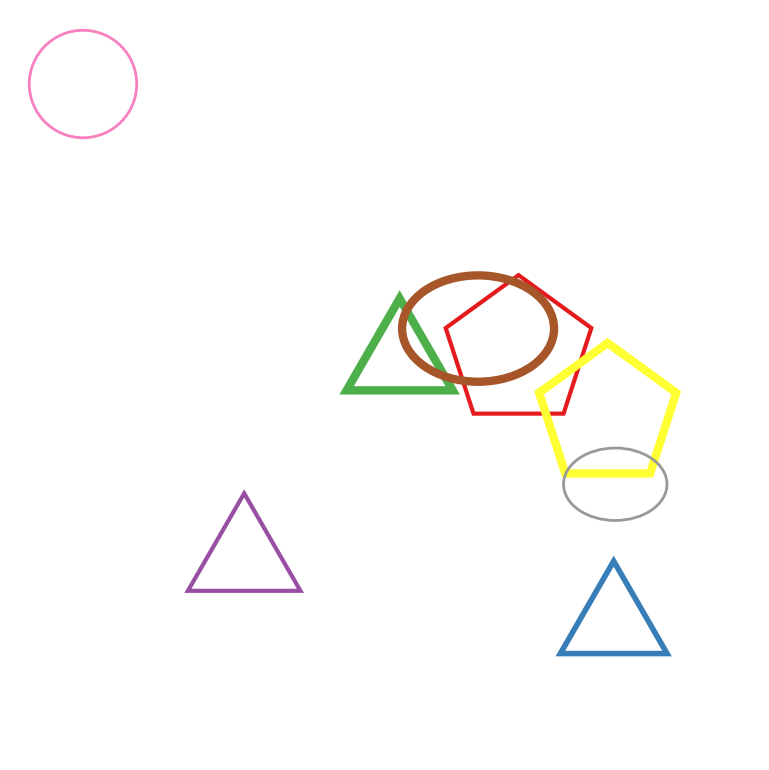[{"shape": "pentagon", "thickness": 1.5, "radius": 0.5, "center": [0.673, 0.543]}, {"shape": "triangle", "thickness": 2, "radius": 0.4, "center": [0.797, 0.191]}, {"shape": "triangle", "thickness": 3, "radius": 0.4, "center": [0.519, 0.533]}, {"shape": "triangle", "thickness": 1.5, "radius": 0.42, "center": [0.317, 0.275]}, {"shape": "pentagon", "thickness": 3, "radius": 0.47, "center": [0.789, 0.461]}, {"shape": "oval", "thickness": 3, "radius": 0.49, "center": [0.621, 0.573]}, {"shape": "circle", "thickness": 1, "radius": 0.35, "center": [0.108, 0.891]}, {"shape": "oval", "thickness": 1, "radius": 0.34, "center": [0.799, 0.371]}]